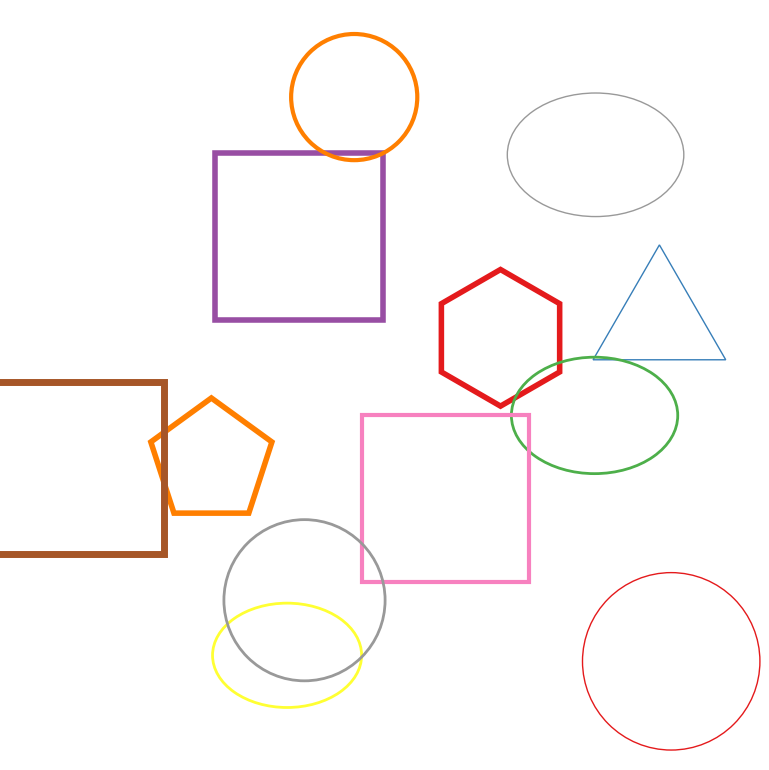[{"shape": "hexagon", "thickness": 2, "radius": 0.44, "center": [0.65, 0.561]}, {"shape": "circle", "thickness": 0.5, "radius": 0.58, "center": [0.872, 0.141]}, {"shape": "triangle", "thickness": 0.5, "radius": 0.5, "center": [0.856, 0.582]}, {"shape": "oval", "thickness": 1, "radius": 0.54, "center": [0.772, 0.46]}, {"shape": "square", "thickness": 2, "radius": 0.54, "center": [0.388, 0.693]}, {"shape": "pentagon", "thickness": 2, "radius": 0.41, "center": [0.275, 0.4]}, {"shape": "circle", "thickness": 1.5, "radius": 0.41, "center": [0.46, 0.874]}, {"shape": "oval", "thickness": 1, "radius": 0.48, "center": [0.373, 0.149]}, {"shape": "square", "thickness": 2.5, "radius": 0.56, "center": [0.102, 0.392]}, {"shape": "square", "thickness": 1.5, "radius": 0.54, "center": [0.578, 0.353]}, {"shape": "circle", "thickness": 1, "radius": 0.52, "center": [0.395, 0.22]}, {"shape": "oval", "thickness": 0.5, "radius": 0.57, "center": [0.773, 0.799]}]